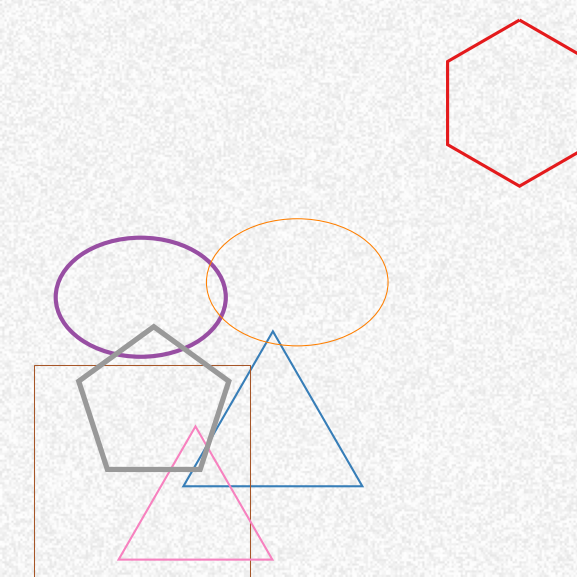[{"shape": "hexagon", "thickness": 1.5, "radius": 0.72, "center": [0.9, 0.821]}, {"shape": "triangle", "thickness": 1, "radius": 0.89, "center": [0.473, 0.247]}, {"shape": "oval", "thickness": 2, "radius": 0.74, "center": [0.244, 0.484]}, {"shape": "oval", "thickness": 0.5, "radius": 0.79, "center": [0.515, 0.51]}, {"shape": "square", "thickness": 0.5, "radius": 0.94, "center": [0.245, 0.181]}, {"shape": "triangle", "thickness": 1, "radius": 0.77, "center": [0.338, 0.107]}, {"shape": "pentagon", "thickness": 2.5, "radius": 0.68, "center": [0.266, 0.297]}]